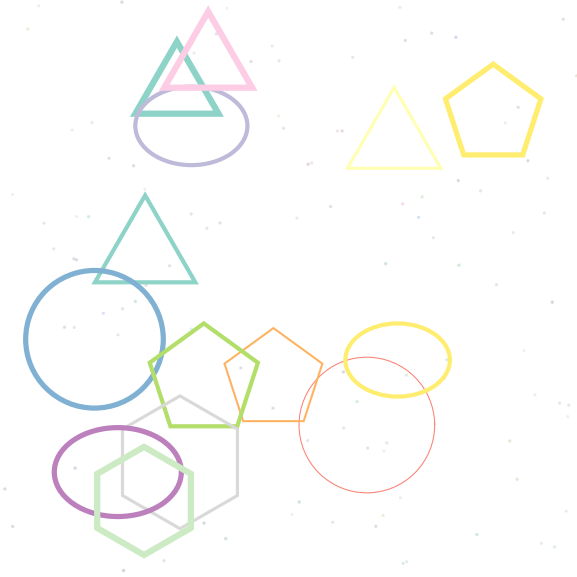[{"shape": "triangle", "thickness": 3, "radius": 0.42, "center": [0.306, 0.844]}, {"shape": "triangle", "thickness": 2, "radius": 0.5, "center": [0.251, 0.56]}, {"shape": "triangle", "thickness": 1.5, "radius": 0.47, "center": [0.683, 0.754]}, {"shape": "oval", "thickness": 2, "radius": 0.49, "center": [0.331, 0.781]}, {"shape": "circle", "thickness": 0.5, "radius": 0.59, "center": [0.635, 0.263]}, {"shape": "circle", "thickness": 2.5, "radius": 0.6, "center": [0.164, 0.412]}, {"shape": "pentagon", "thickness": 1, "radius": 0.45, "center": [0.473, 0.342]}, {"shape": "pentagon", "thickness": 2, "radius": 0.49, "center": [0.353, 0.341]}, {"shape": "triangle", "thickness": 3, "radius": 0.44, "center": [0.361, 0.891]}, {"shape": "hexagon", "thickness": 1.5, "radius": 0.57, "center": [0.312, 0.199]}, {"shape": "oval", "thickness": 2.5, "radius": 0.55, "center": [0.204, 0.182]}, {"shape": "hexagon", "thickness": 3, "radius": 0.47, "center": [0.249, 0.132]}, {"shape": "oval", "thickness": 2, "radius": 0.45, "center": [0.688, 0.376]}, {"shape": "pentagon", "thickness": 2.5, "radius": 0.43, "center": [0.854, 0.801]}]